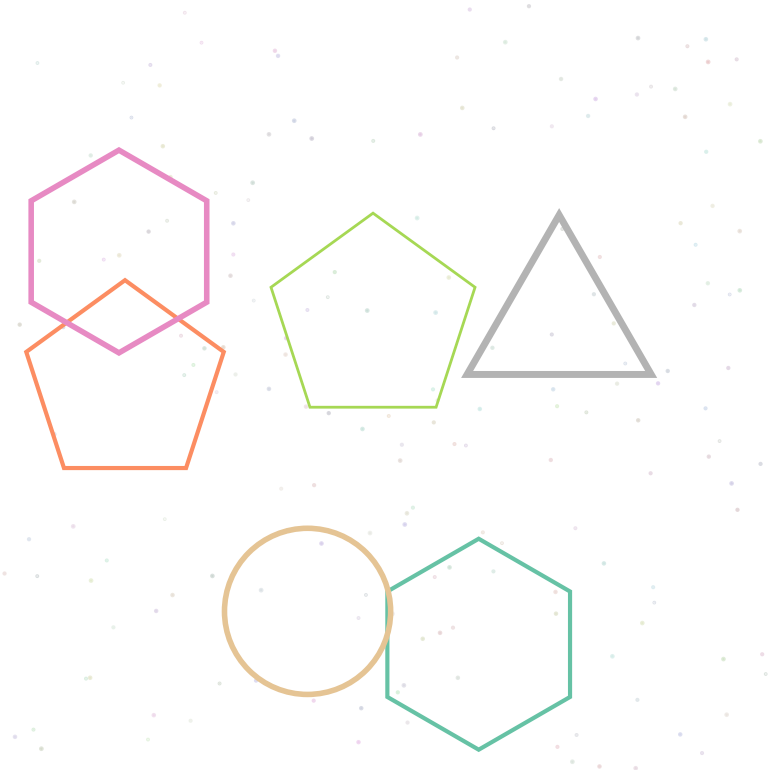[{"shape": "hexagon", "thickness": 1.5, "radius": 0.68, "center": [0.622, 0.163]}, {"shape": "pentagon", "thickness": 1.5, "radius": 0.67, "center": [0.162, 0.501]}, {"shape": "hexagon", "thickness": 2, "radius": 0.66, "center": [0.154, 0.673]}, {"shape": "pentagon", "thickness": 1, "radius": 0.7, "center": [0.484, 0.584]}, {"shape": "circle", "thickness": 2, "radius": 0.54, "center": [0.399, 0.206]}, {"shape": "triangle", "thickness": 2.5, "radius": 0.69, "center": [0.726, 0.583]}]